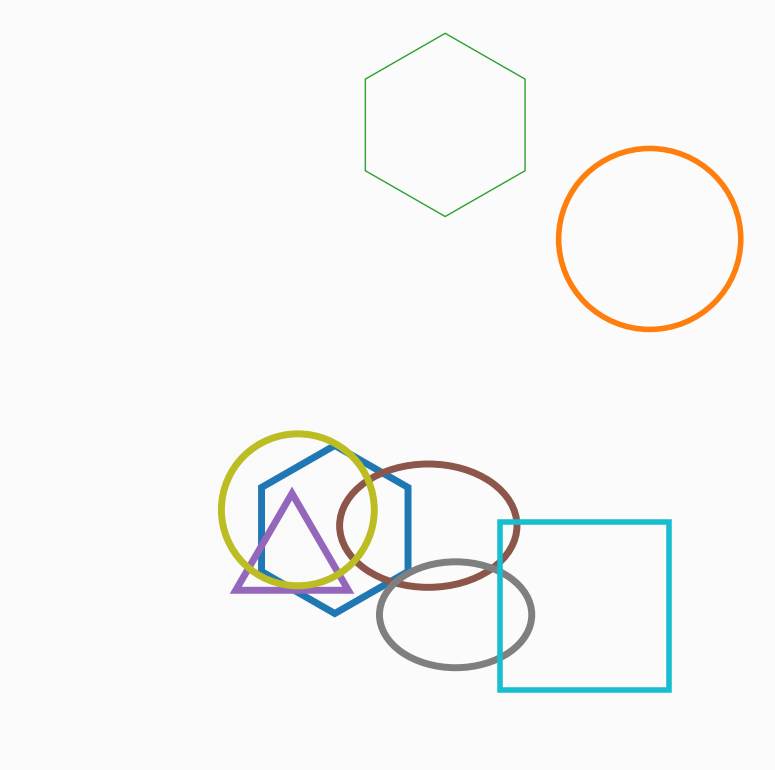[{"shape": "hexagon", "thickness": 2.5, "radius": 0.55, "center": [0.432, 0.312]}, {"shape": "circle", "thickness": 2, "radius": 0.59, "center": [0.838, 0.69]}, {"shape": "hexagon", "thickness": 0.5, "radius": 0.59, "center": [0.574, 0.838]}, {"shape": "triangle", "thickness": 2.5, "radius": 0.42, "center": [0.377, 0.275]}, {"shape": "oval", "thickness": 2.5, "radius": 0.57, "center": [0.553, 0.317]}, {"shape": "oval", "thickness": 2.5, "radius": 0.49, "center": [0.588, 0.202]}, {"shape": "circle", "thickness": 2.5, "radius": 0.49, "center": [0.384, 0.338]}, {"shape": "square", "thickness": 2, "radius": 0.55, "center": [0.754, 0.213]}]